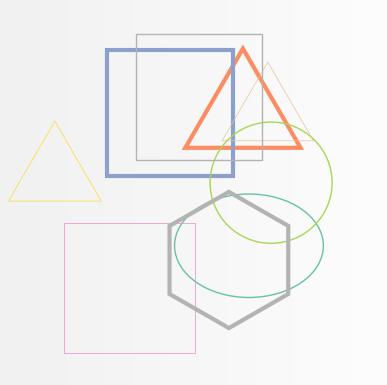[{"shape": "oval", "thickness": 1, "radius": 0.96, "center": [0.643, 0.362]}, {"shape": "triangle", "thickness": 3, "radius": 0.86, "center": [0.627, 0.702]}, {"shape": "square", "thickness": 3, "radius": 0.81, "center": [0.439, 0.706]}, {"shape": "square", "thickness": 0.5, "radius": 0.84, "center": [0.333, 0.253]}, {"shape": "circle", "thickness": 1, "radius": 0.79, "center": [0.7, 0.526]}, {"shape": "triangle", "thickness": 0.5, "radius": 0.69, "center": [0.142, 0.547]}, {"shape": "triangle", "thickness": 0.5, "radius": 0.68, "center": [0.691, 0.702]}, {"shape": "hexagon", "thickness": 3, "radius": 0.88, "center": [0.591, 0.325]}, {"shape": "square", "thickness": 1, "radius": 0.82, "center": [0.514, 0.748]}]